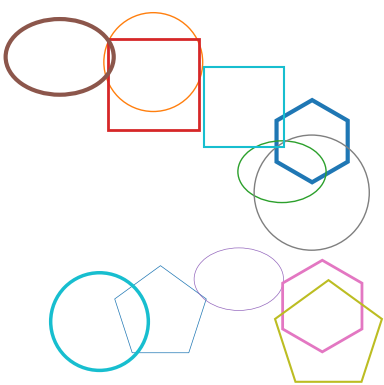[{"shape": "hexagon", "thickness": 3, "radius": 0.53, "center": [0.811, 0.633]}, {"shape": "pentagon", "thickness": 0.5, "radius": 0.63, "center": [0.417, 0.185]}, {"shape": "circle", "thickness": 1, "radius": 0.64, "center": [0.398, 0.839]}, {"shape": "oval", "thickness": 1, "radius": 0.57, "center": [0.732, 0.554]}, {"shape": "square", "thickness": 2, "radius": 0.59, "center": [0.399, 0.781]}, {"shape": "oval", "thickness": 0.5, "radius": 0.58, "center": [0.62, 0.275]}, {"shape": "oval", "thickness": 3, "radius": 0.7, "center": [0.155, 0.852]}, {"shape": "hexagon", "thickness": 2, "radius": 0.59, "center": [0.837, 0.205]}, {"shape": "circle", "thickness": 1, "radius": 0.75, "center": [0.81, 0.5]}, {"shape": "pentagon", "thickness": 1.5, "radius": 0.73, "center": [0.853, 0.126]}, {"shape": "square", "thickness": 1.5, "radius": 0.52, "center": [0.633, 0.721]}, {"shape": "circle", "thickness": 2.5, "radius": 0.63, "center": [0.258, 0.165]}]